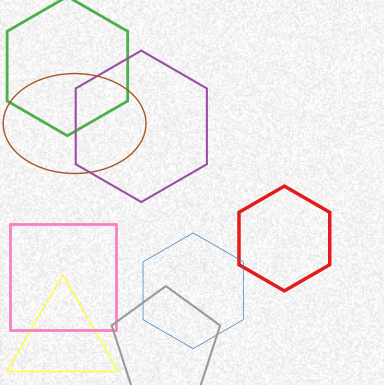[{"shape": "hexagon", "thickness": 2.5, "radius": 0.68, "center": [0.739, 0.381]}, {"shape": "hexagon", "thickness": 0.5, "radius": 0.75, "center": [0.502, 0.245]}, {"shape": "hexagon", "thickness": 2, "radius": 0.9, "center": [0.175, 0.828]}, {"shape": "hexagon", "thickness": 1.5, "radius": 0.98, "center": [0.367, 0.672]}, {"shape": "triangle", "thickness": 1, "radius": 0.84, "center": [0.163, 0.119]}, {"shape": "oval", "thickness": 1, "radius": 0.93, "center": [0.194, 0.679]}, {"shape": "square", "thickness": 2, "radius": 0.69, "center": [0.164, 0.281]}, {"shape": "pentagon", "thickness": 1.5, "radius": 0.74, "center": [0.431, 0.109]}]